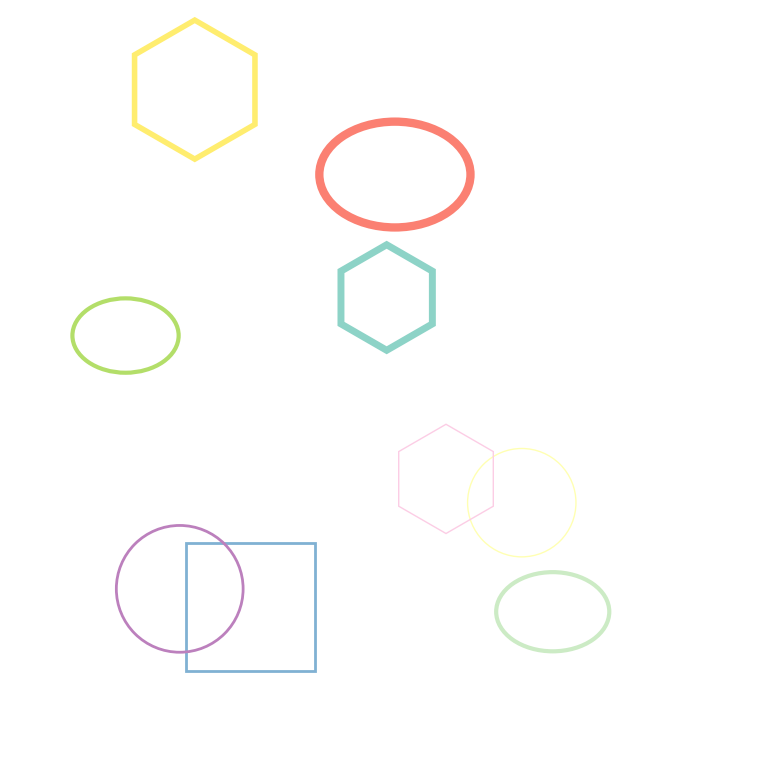[{"shape": "hexagon", "thickness": 2.5, "radius": 0.34, "center": [0.502, 0.614]}, {"shape": "circle", "thickness": 0.5, "radius": 0.35, "center": [0.678, 0.347]}, {"shape": "oval", "thickness": 3, "radius": 0.49, "center": [0.513, 0.773]}, {"shape": "square", "thickness": 1, "radius": 0.42, "center": [0.325, 0.212]}, {"shape": "oval", "thickness": 1.5, "radius": 0.34, "center": [0.163, 0.564]}, {"shape": "hexagon", "thickness": 0.5, "radius": 0.35, "center": [0.579, 0.378]}, {"shape": "circle", "thickness": 1, "radius": 0.41, "center": [0.233, 0.235]}, {"shape": "oval", "thickness": 1.5, "radius": 0.37, "center": [0.718, 0.206]}, {"shape": "hexagon", "thickness": 2, "radius": 0.45, "center": [0.253, 0.884]}]